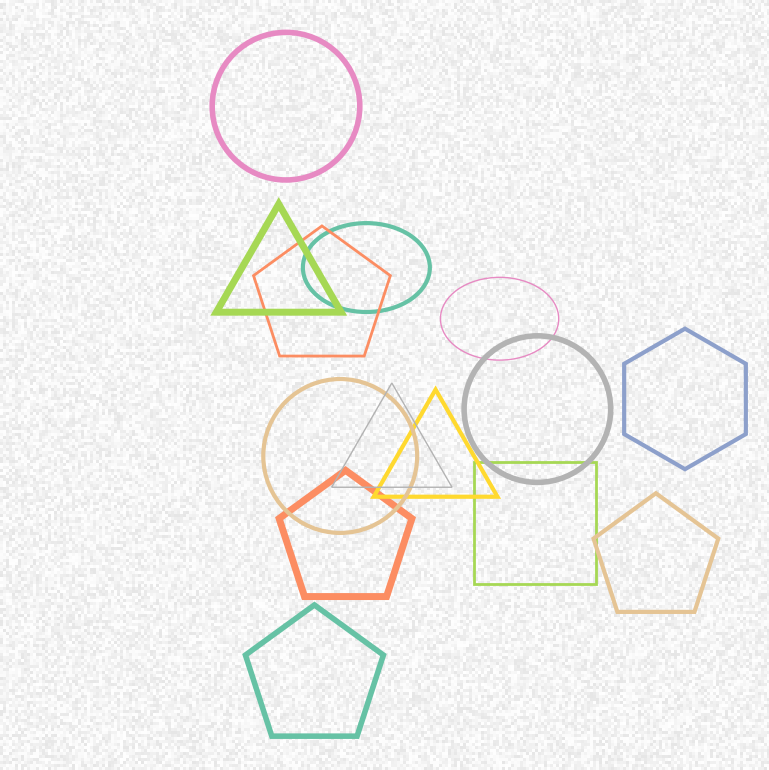[{"shape": "pentagon", "thickness": 2, "radius": 0.47, "center": [0.408, 0.12]}, {"shape": "oval", "thickness": 1.5, "radius": 0.41, "center": [0.476, 0.653]}, {"shape": "pentagon", "thickness": 2.5, "radius": 0.45, "center": [0.449, 0.299]}, {"shape": "pentagon", "thickness": 1, "radius": 0.47, "center": [0.418, 0.613]}, {"shape": "hexagon", "thickness": 1.5, "radius": 0.46, "center": [0.89, 0.482]}, {"shape": "circle", "thickness": 2, "radius": 0.48, "center": [0.371, 0.862]}, {"shape": "oval", "thickness": 0.5, "radius": 0.38, "center": [0.649, 0.586]}, {"shape": "square", "thickness": 1, "radius": 0.4, "center": [0.695, 0.321]}, {"shape": "triangle", "thickness": 2.5, "radius": 0.47, "center": [0.362, 0.641]}, {"shape": "triangle", "thickness": 1.5, "radius": 0.46, "center": [0.566, 0.401]}, {"shape": "pentagon", "thickness": 1.5, "radius": 0.43, "center": [0.852, 0.274]}, {"shape": "circle", "thickness": 1.5, "radius": 0.5, "center": [0.442, 0.408]}, {"shape": "triangle", "thickness": 0.5, "radius": 0.45, "center": [0.509, 0.412]}, {"shape": "circle", "thickness": 2, "radius": 0.48, "center": [0.698, 0.469]}]